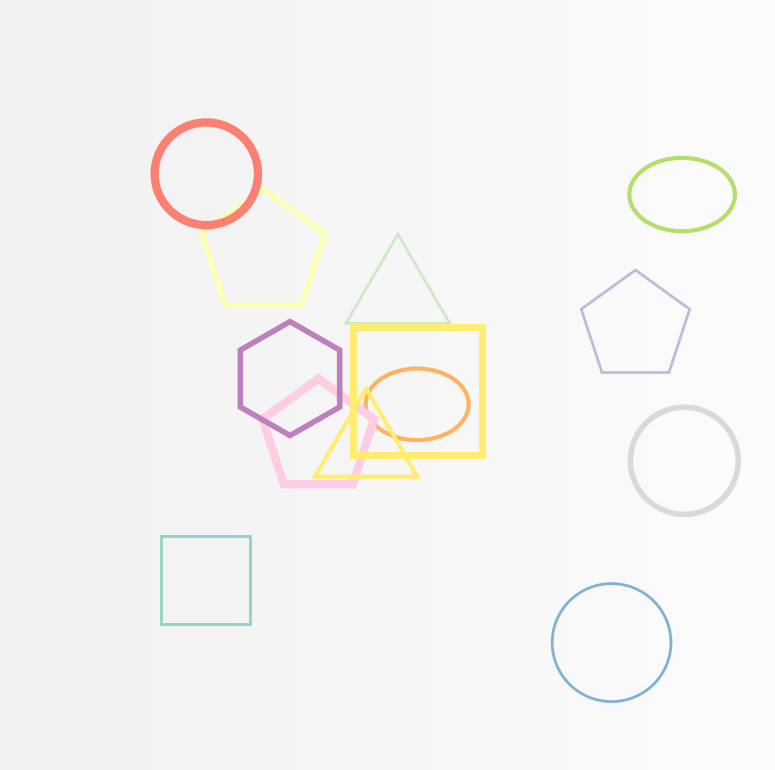[{"shape": "square", "thickness": 1, "radius": 0.29, "center": [0.265, 0.247]}, {"shape": "pentagon", "thickness": 2, "radius": 0.42, "center": [0.34, 0.671]}, {"shape": "pentagon", "thickness": 1, "radius": 0.37, "center": [0.82, 0.576]}, {"shape": "circle", "thickness": 3, "radius": 0.33, "center": [0.266, 0.774]}, {"shape": "circle", "thickness": 1, "radius": 0.38, "center": [0.789, 0.165]}, {"shape": "oval", "thickness": 1.5, "radius": 0.33, "center": [0.538, 0.475]}, {"shape": "oval", "thickness": 1.5, "radius": 0.34, "center": [0.88, 0.747]}, {"shape": "pentagon", "thickness": 3, "radius": 0.38, "center": [0.411, 0.432]}, {"shape": "circle", "thickness": 2, "radius": 0.35, "center": [0.883, 0.402]}, {"shape": "hexagon", "thickness": 2, "radius": 0.37, "center": [0.374, 0.508]}, {"shape": "triangle", "thickness": 1, "radius": 0.39, "center": [0.513, 0.619]}, {"shape": "triangle", "thickness": 1.5, "radius": 0.38, "center": [0.472, 0.419]}, {"shape": "square", "thickness": 2.5, "radius": 0.42, "center": [0.539, 0.492]}]